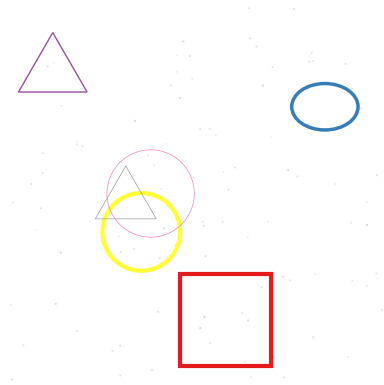[{"shape": "square", "thickness": 3, "radius": 0.59, "center": [0.586, 0.169]}, {"shape": "oval", "thickness": 2.5, "radius": 0.43, "center": [0.844, 0.723]}, {"shape": "triangle", "thickness": 1, "radius": 0.51, "center": [0.137, 0.812]}, {"shape": "circle", "thickness": 3, "radius": 0.5, "center": [0.367, 0.398]}, {"shape": "circle", "thickness": 0.5, "radius": 0.57, "center": [0.391, 0.497]}, {"shape": "triangle", "thickness": 0.5, "radius": 0.46, "center": [0.327, 0.477]}]